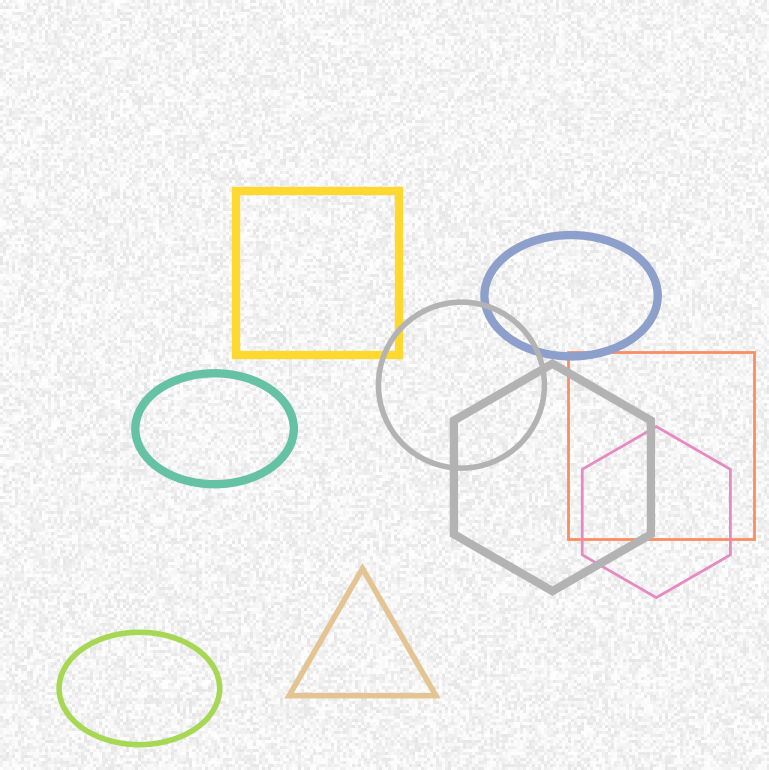[{"shape": "oval", "thickness": 3, "radius": 0.51, "center": [0.279, 0.443]}, {"shape": "square", "thickness": 1, "radius": 0.61, "center": [0.859, 0.421]}, {"shape": "oval", "thickness": 3, "radius": 0.56, "center": [0.742, 0.616]}, {"shape": "hexagon", "thickness": 1, "radius": 0.56, "center": [0.852, 0.335]}, {"shape": "oval", "thickness": 2, "radius": 0.52, "center": [0.181, 0.106]}, {"shape": "square", "thickness": 3, "radius": 0.53, "center": [0.413, 0.645]}, {"shape": "triangle", "thickness": 2, "radius": 0.55, "center": [0.471, 0.152]}, {"shape": "hexagon", "thickness": 3, "radius": 0.74, "center": [0.717, 0.38]}, {"shape": "circle", "thickness": 2, "radius": 0.54, "center": [0.599, 0.5]}]